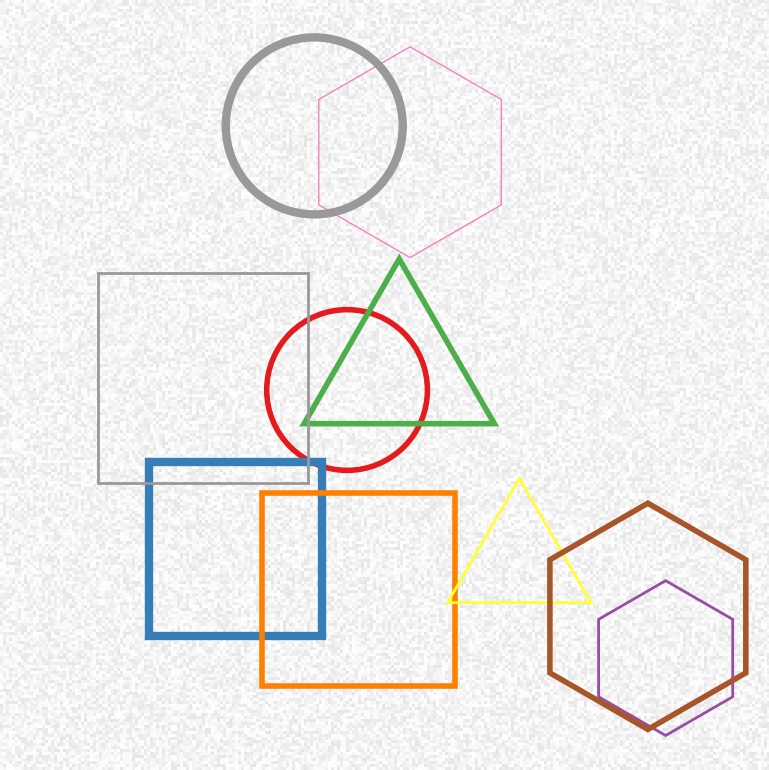[{"shape": "circle", "thickness": 2, "radius": 0.52, "center": [0.451, 0.494]}, {"shape": "square", "thickness": 3, "radius": 0.56, "center": [0.306, 0.287]}, {"shape": "triangle", "thickness": 2, "radius": 0.71, "center": [0.519, 0.521]}, {"shape": "hexagon", "thickness": 1, "radius": 0.5, "center": [0.864, 0.145]}, {"shape": "square", "thickness": 2, "radius": 0.63, "center": [0.465, 0.234]}, {"shape": "triangle", "thickness": 1, "radius": 0.54, "center": [0.675, 0.271]}, {"shape": "hexagon", "thickness": 2, "radius": 0.73, "center": [0.841, 0.2]}, {"shape": "hexagon", "thickness": 0.5, "radius": 0.68, "center": [0.533, 0.802]}, {"shape": "circle", "thickness": 3, "radius": 0.57, "center": [0.408, 0.837]}, {"shape": "square", "thickness": 1, "radius": 0.68, "center": [0.264, 0.509]}]